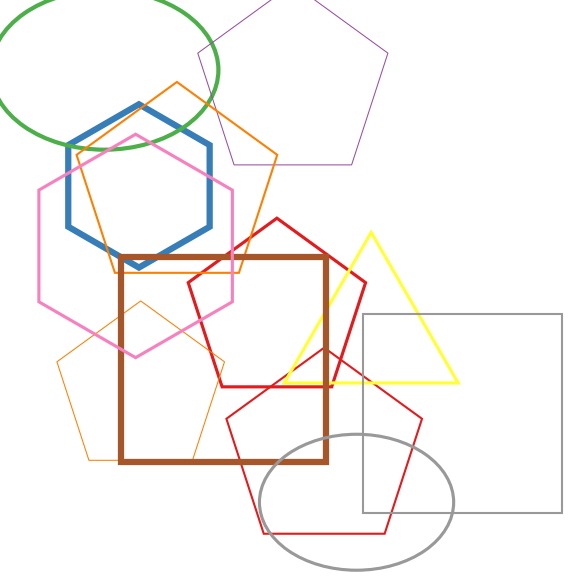[{"shape": "pentagon", "thickness": 1.5, "radius": 0.81, "center": [0.479, 0.46]}, {"shape": "pentagon", "thickness": 1, "radius": 0.89, "center": [0.561, 0.219]}, {"shape": "hexagon", "thickness": 3, "radius": 0.71, "center": [0.241, 0.677]}, {"shape": "oval", "thickness": 2, "radius": 0.99, "center": [0.181, 0.878]}, {"shape": "pentagon", "thickness": 0.5, "radius": 0.87, "center": [0.507, 0.854]}, {"shape": "pentagon", "thickness": 0.5, "radius": 0.76, "center": [0.244, 0.325]}, {"shape": "pentagon", "thickness": 1, "radius": 0.91, "center": [0.306, 0.675]}, {"shape": "triangle", "thickness": 1.5, "radius": 0.87, "center": [0.643, 0.423]}, {"shape": "square", "thickness": 3, "radius": 0.89, "center": [0.387, 0.377]}, {"shape": "hexagon", "thickness": 1.5, "radius": 0.97, "center": [0.235, 0.573]}, {"shape": "square", "thickness": 1, "radius": 0.86, "center": [0.801, 0.283]}, {"shape": "oval", "thickness": 1.5, "radius": 0.84, "center": [0.617, 0.129]}]